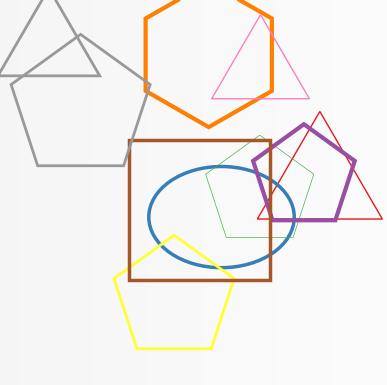[{"shape": "triangle", "thickness": 1, "radius": 0.93, "center": [0.825, 0.524]}, {"shape": "oval", "thickness": 2.5, "radius": 0.94, "center": [0.572, 0.436]}, {"shape": "pentagon", "thickness": 0.5, "radius": 0.73, "center": [0.67, 0.502]}, {"shape": "pentagon", "thickness": 3, "radius": 0.69, "center": [0.784, 0.539]}, {"shape": "hexagon", "thickness": 3, "radius": 0.94, "center": [0.539, 0.858]}, {"shape": "pentagon", "thickness": 2, "radius": 0.82, "center": [0.449, 0.226]}, {"shape": "square", "thickness": 2.5, "radius": 0.91, "center": [0.514, 0.454]}, {"shape": "triangle", "thickness": 1, "radius": 0.73, "center": [0.672, 0.816]}, {"shape": "pentagon", "thickness": 2, "radius": 0.94, "center": [0.208, 0.722]}, {"shape": "triangle", "thickness": 2, "radius": 0.76, "center": [0.126, 0.879]}]